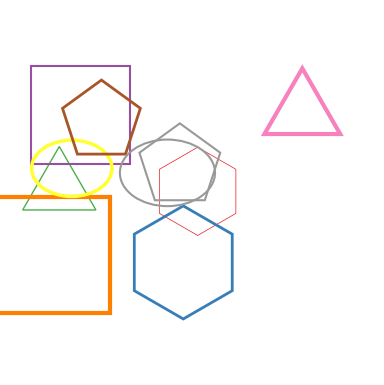[{"shape": "hexagon", "thickness": 0.5, "radius": 0.57, "center": [0.513, 0.503]}, {"shape": "hexagon", "thickness": 2, "radius": 0.73, "center": [0.476, 0.318]}, {"shape": "triangle", "thickness": 1, "radius": 0.55, "center": [0.154, 0.51]}, {"shape": "square", "thickness": 1.5, "radius": 0.64, "center": [0.208, 0.701]}, {"shape": "square", "thickness": 3, "radius": 0.75, "center": [0.136, 0.337]}, {"shape": "oval", "thickness": 2.5, "radius": 0.52, "center": [0.186, 0.563]}, {"shape": "pentagon", "thickness": 2, "radius": 0.53, "center": [0.263, 0.686]}, {"shape": "triangle", "thickness": 3, "radius": 0.57, "center": [0.785, 0.709]}, {"shape": "pentagon", "thickness": 1.5, "radius": 0.55, "center": [0.467, 0.569]}, {"shape": "oval", "thickness": 1.5, "radius": 0.62, "center": [0.435, 0.551]}]